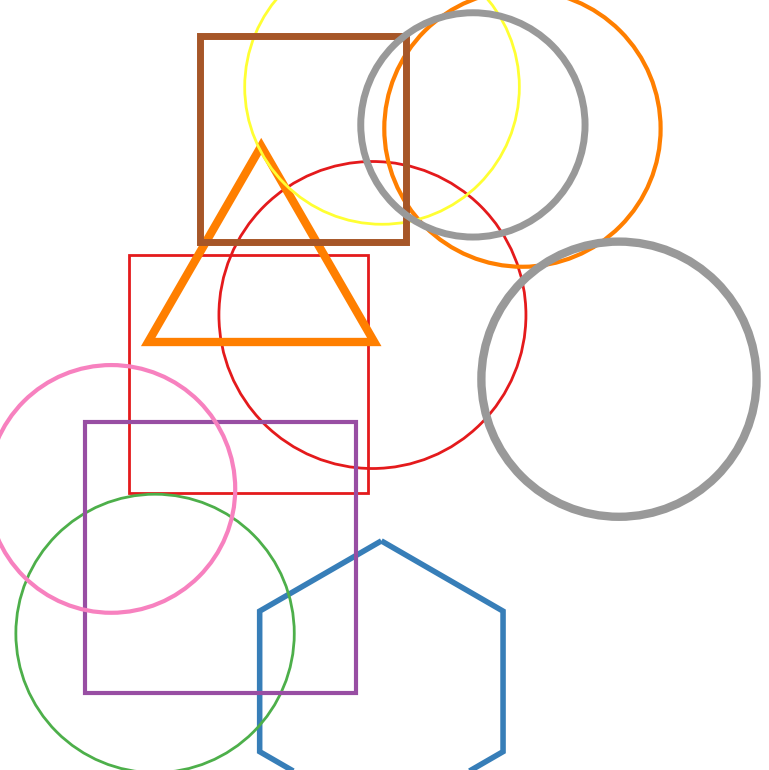[{"shape": "circle", "thickness": 1, "radius": 1.0, "center": [0.484, 0.591]}, {"shape": "square", "thickness": 1, "radius": 0.77, "center": [0.323, 0.514]}, {"shape": "hexagon", "thickness": 2, "radius": 0.91, "center": [0.495, 0.115]}, {"shape": "circle", "thickness": 1, "radius": 0.9, "center": [0.201, 0.177]}, {"shape": "square", "thickness": 1.5, "radius": 0.88, "center": [0.286, 0.276]}, {"shape": "circle", "thickness": 1.5, "radius": 0.9, "center": [0.679, 0.833]}, {"shape": "triangle", "thickness": 3, "radius": 0.85, "center": [0.339, 0.641]}, {"shape": "circle", "thickness": 1, "radius": 0.89, "center": [0.496, 0.887]}, {"shape": "square", "thickness": 2.5, "radius": 0.67, "center": [0.394, 0.82]}, {"shape": "circle", "thickness": 1.5, "radius": 0.8, "center": [0.145, 0.365]}, {"shape": "circle", "thickness": 3, "radius": 0.89, "center": [0.804, 0.508]}, {"shape": "circle", "thickness": 2.5, "radius": 0.73, "center": [0.614, 0.838]}]